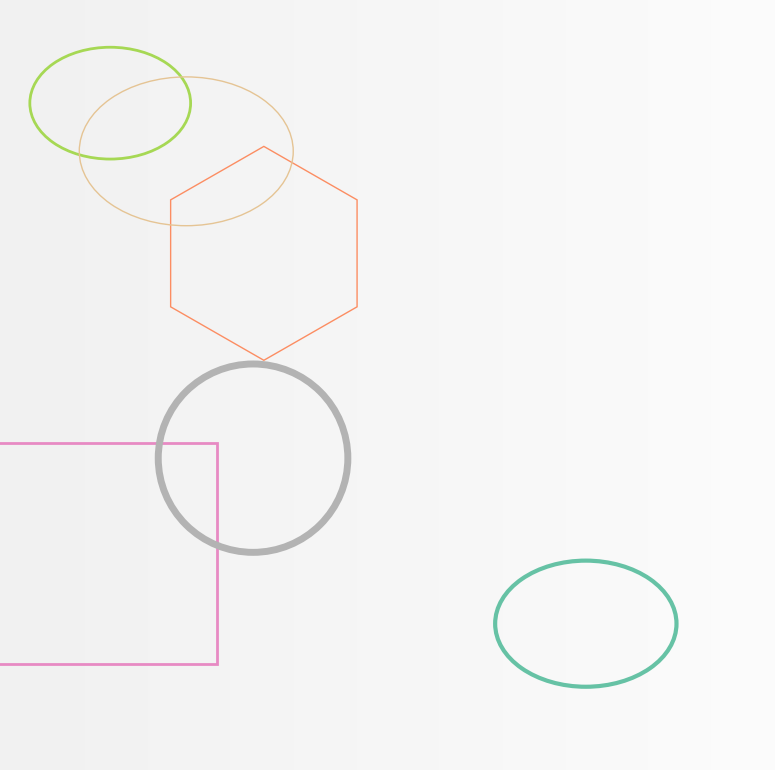[{"shape": "oval", "thickness": 1.5, "radius": 0.58, "center": [0.756, 0.19]}, {"shape": "hexagon", "thickness": 0.5, "radius": 0.69, "center": [0.34, 0.671]}, {"shape": "square", "thickness": 1, "radius": 0.72, "center": [0.136, 0.281]}, {"shape": "oval", "thickness": 1, "radius": 0.52, "center": [0.142, 0.866]}, {"shape": "oval", "thickness": 0.5, "radius": 0.69, "center": [0.24, 0.804]}, {"shape": "circle", "thickness": 2.5, "radius": 0.61, "center": [0.327, 0.405]}]